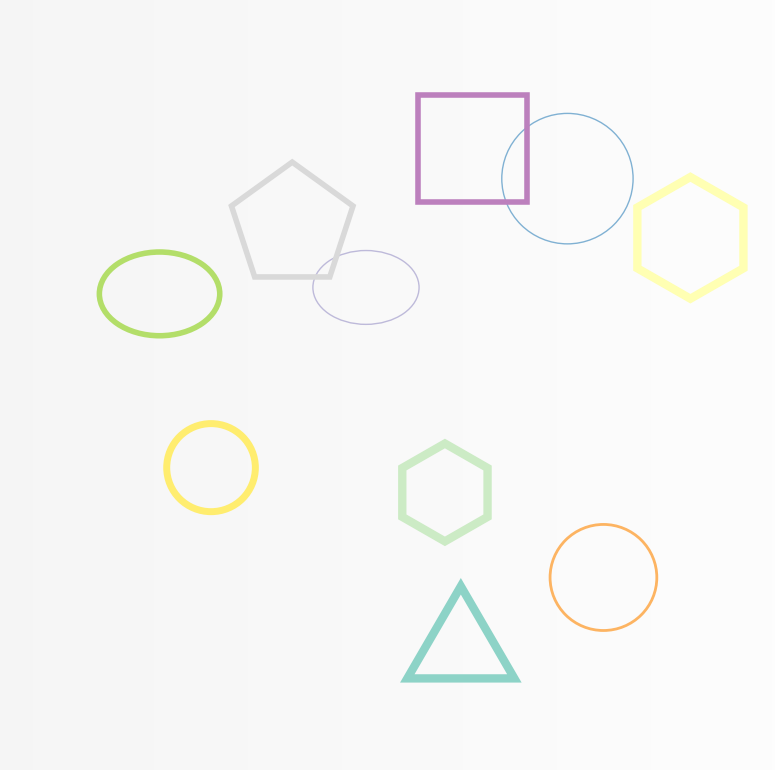[{"shape": "triangle", "thickness": 3, "radius": 0.4, "center": [0.595, 0.159]}, {"shape": "hexagon", "thickness": 3, "radius": 0.4, "center": [0.891, 0.691]}, {"shape": "oval", "thickness": 0.5, "radius": 0.34, "center": [0.472, 0.627]}, {"shape": "circle", "thickness": 0.5, "radius": 0.42, "center": [0.732, 0.768]}, {"shape": "circle", "thickness": 1, "radius": 0.34, "center": [0.779, 0.25]}, {"shape": "oval", "thickness": 2, "radius": 0.39, "center": [0.206, 0.618]}, {"shape": "pentagon", "thickness": 2, "radius": 0.41, "center": [0.377, 0.707]}, {"shape": "square", "thickness": 2, "radius": 0.35, "center": [0.61, 0.807]}, {"shape": "hexagon", "thickness": 3, "radius": 0.32, "center": [0.574, 0.36]}, {"shape": "circle", "thickness": 2.5, "radius": 0.29, "center": [0.272, 0.393]}]